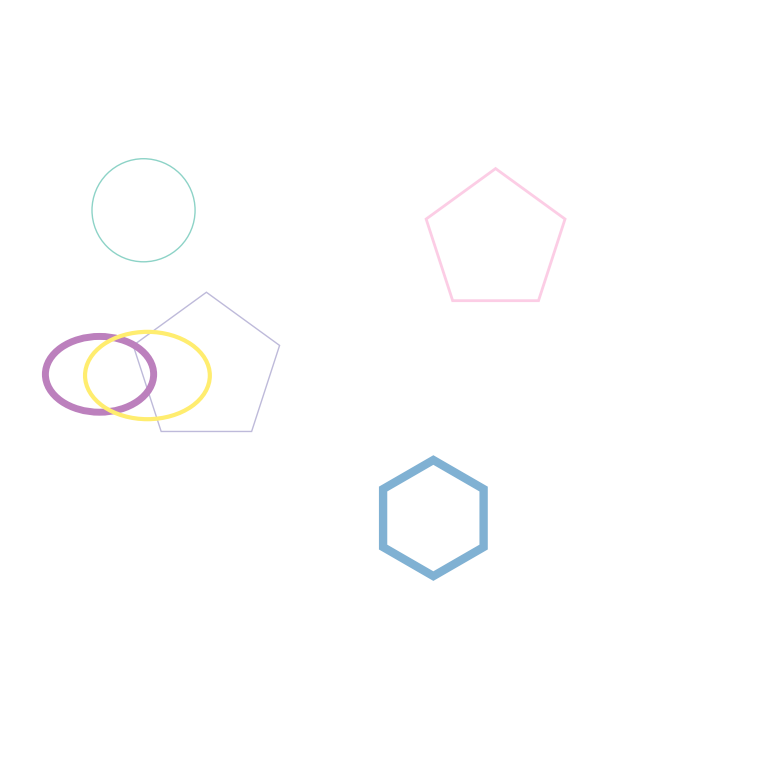[{"shape": "circle", "thickness": 0.5, "radius": 0.33, "center": [0.186, 0.727]}, {"shape": "pentagon", "thickness": 0.5, "radius": 0.5, "center": [0.268, 0.521]}, {"shape": "hexagon", "thickness": 3, "radius": 0.38, "center": [0.563, 0.327]}, {"shape": "pentagon", "thickness": 1, "radius": 0.47, "center": [0.644, 0.686]}, {"shape": "oval", "thickness": 2.5, "radius": 0.35, "center": [0.129, 0.514]}, {"shape": "oval", "thickness": 1.5, "radius": 0.41, "center": [0.191, 0.512]}]